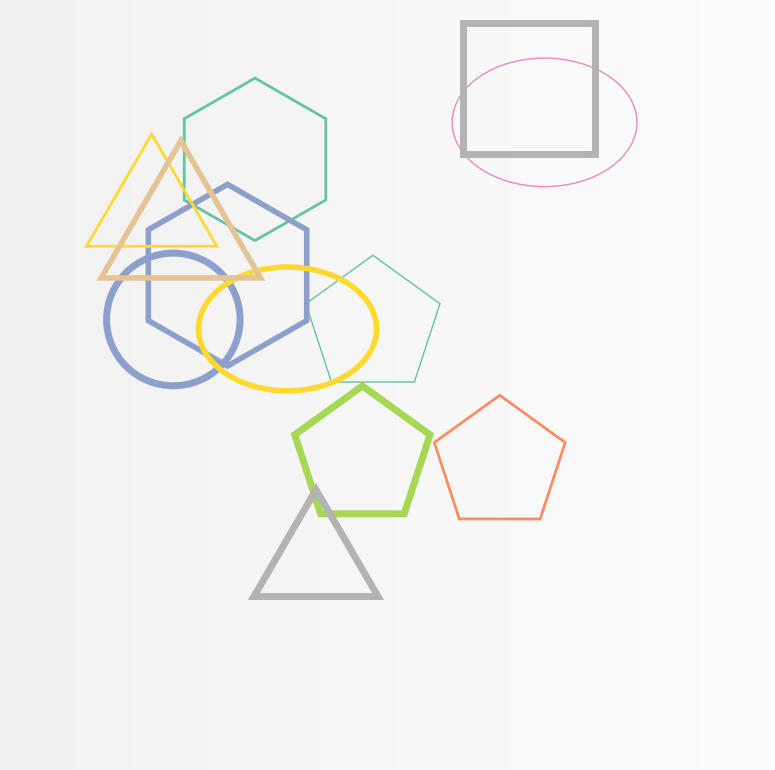[{"shape": "pentagon", "thickness": 0.5, "radius": 0.45, "center": [0.481, 0.577]}, {"shape": "hexagon", "thickness": 1, "radius": 0.53, "center": [0.329, 0.793]}, {"shape": "pentagon", "thickness": 1, "radius": 0.44, "center": [0.645, 0.398]}, {"shape": "circle", "thickness": 2.5, "radius": 0.43, "center": [0.224, 0.585]}, {"shape": "hexagon", "thickness": 2, "radius": 0.59, "center": [0.294, 0.643]}, {"shape": "oval", "thickness": 0.5, "radius": 0.6, "center": [0.703, 0.841]}, {"shape": "pentagon", "thickness": 2.5, "radius": 0.46, "center": [0.468, 0.407]}, {"shape": "oval", "thickness": 2, "radius": 0.57, "center": [0.371, 0.573]}, {"shape": "triangle", "thickness": 1, "radius": 0.49, "center": [0.196, 0.729]}, {"shape": "triangle", "thickness": 2, "radius": 0.59, "center": [0.233, 0.698]}, {"shape": "triangle", "thickness": 2.5, "radius": 0.46, "center": [0.408, 0.271]}, {"shape": "square", "thickness": 2.5, "radius": 0.43, "center": [0.683, 0.885]}]